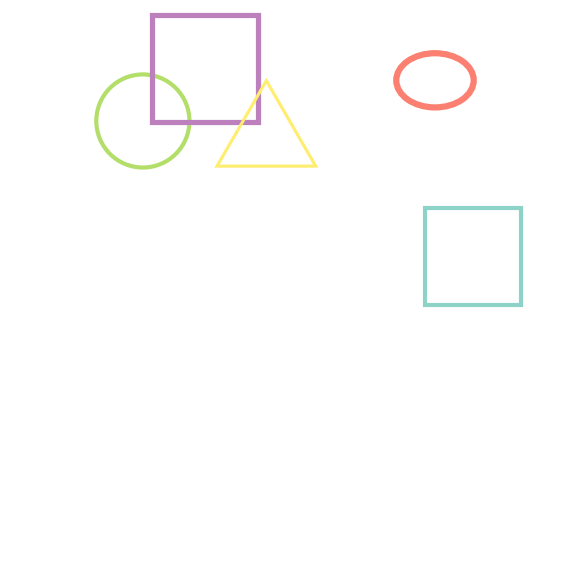[{"shape": "square", "thickness": 2, "radius": 0.42, "center": [0.819, 0.555]}, {"shape": "oval", "thickness": 3, "radius": 0.34, "center": [0.753, 0.86]}, {"shape": "circle", "thickness": 2, "radius": 0.4, "center": [0.247, 0.79]}, {"shape": "square", "thickness": 2.5, "radius": 0.46, "center": [0.355, 0.881]}, {"shape": "triangle", "thickness": 1.5, "radius": 0.49, "center": [0.461, 0.761]}]